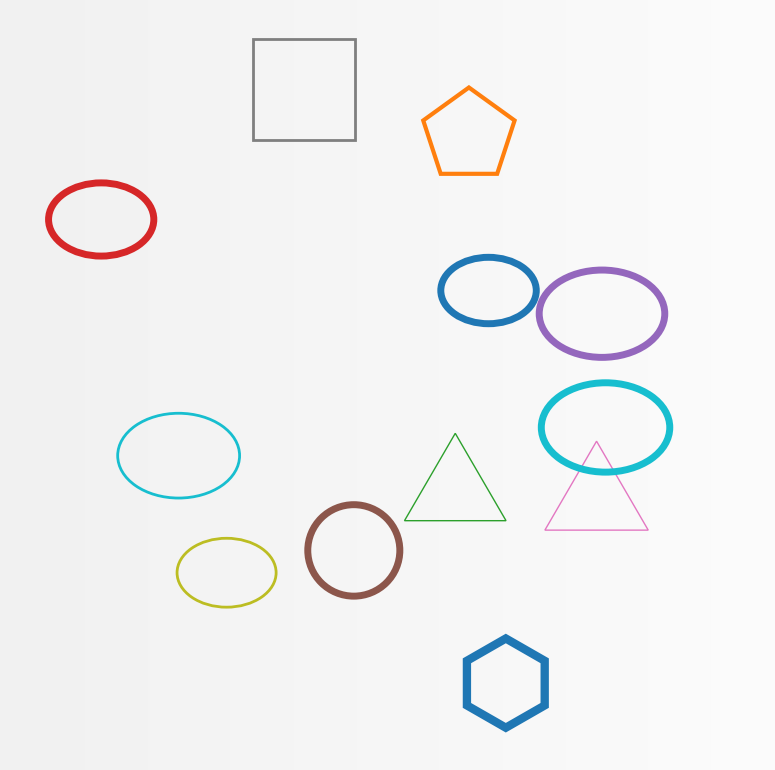[{"shape": "oval", "thickness": 2.5, "radius": 0.31, "center": [0.63, 0.623]}, {"shape": "hexagon", "thickness": 3, "radius": 0.29, "center": [0.653, 0.113]}, {"shape": "pentagon", "thickness": 1.5, "radius": 0.31, "center": [0.605, 0.824]}, {"shape": "triangle", "thickness": 0.5, "radius": 0.38, "center": [0.587, 0.362]}, {"shape": "oval", "thickness": 2.5, "radius": 0.34, "center": [0.131, 0.715]}, {"shape": "oval", "thickness": 2.5, "radius": 0.41, "center": [0.777, 0.593]}, {"shape": "circle", "thickness": 2.5, "radius": 0.3, "center": [0.457, 0.285]}, {"shape": "triangle", "thickness": 0.5, "radius": 0.38, "center": [0.77, 0.35]}, {"shape": "square", "thickness": 1, "radius": 0.33, "center": [0.392, 0.884]}, {"shape": "oval", "thickness": 1, "radius": 0.32, "center": [0.292, 0.256]}, {"shape": "oval", "thickness": 2.5, "radius": 0.41, "center": [0.781, 0.445]}, {"shape": "oval", "thickness": 1, "radius": 0.39, "center": [0.23, 0.408]}]